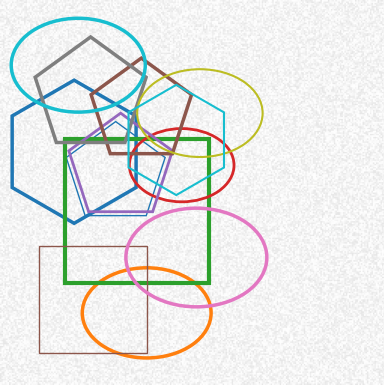[{"shape": "hexagon", "thickness": 2.5, "radius": 0.93, "center": [0.193, 0.606]}, {"shape": "pentagon", "thickness": 1, "radius": 0.68, "center": [0.301, 0.549]}, {"shape": "oval", "thickness": 2.5, "radius": 0.84, "center": [0.381, 0.187]}, {"shape": "square", "thickness": 3, "radius": 0.93, "center": [0.356, 0.452]}, {"shape": "oval", "thickness": 2, "radius": 0.68, "center": [0.472, 0.571]}, {"shape": "pentagon", "thickness": 2, "radius": 0.71, "center": [0.313, 0.565]}, {"shape": "pentagon", "thickness": 2.5, "radius": 0.69, "center": [0.367, 0.712]}, {"shape": "square", "thickness": 1, "radius": 0.7, "center": [0.242, 0.222]}, {"shape": "oval", "thickness": 2.5, "radius": 0.92, "center": [0.51, 0.331]}, {"shape": "pentagon", "thickness": 2.5, "radius": 0.76, "center": [0.235, 0.752]}, {"shape": "oval", "thickness": 1.5, "radius": 0.81, "center": [0.519, 0.706]}, {"shape": "oval", "thickness": 2.5, "radius": 0.87, "center": [0.203, 0.831]}, {"shape": "hexagon", "thickness": 1.5, "radius": 0.72, "center": [0.458, 0.636]}]